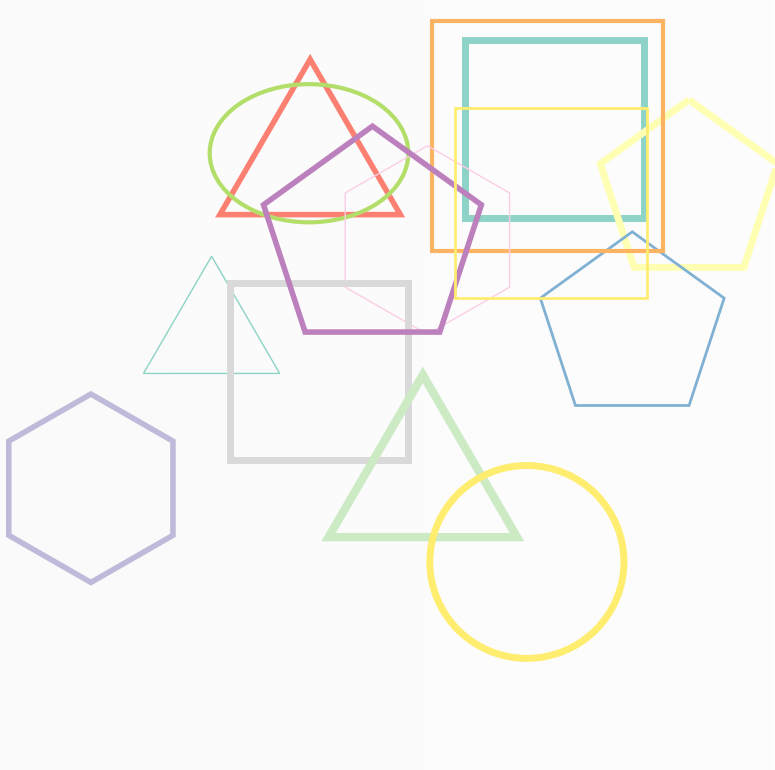[{"shape": "square", "thickness": 2.5, "radius": 0.58, "center": [0.716, 0.832]}, {"shape": "triangle", "thickness": 0.5, "radius": 0.51, "center": [0.273, 0.566]}, {"shape": "pentagon", "thickness": 2.5, "radius": 0.6, "center": [0.889, 0.75]}, {"shape": "hexagon", "thickness": 2, "radius": 0.61, "center": [0.117, 0.366]}, {"shape": "triangle", "thickness": 2, "radius": 0.67, "center": [0.4, 0.788]}, {"shape": "pentagon", "thickness": 1, "radius": 0.62, "center": [0.816, 0.574]}, {"shape": "square", "thickness": 1.5, "radius": 0.75, "center": [0.706, 0.823]}, {"shape": "oval", "thickness": 1.5, "radius": 0.64, "center": [0.399, 0.801]}, {"shape": "hexagon", "thickness": 0.5, "radius": 0.61, "center": [0.551, 0.688]}, {"shape": "square", "thickness": 2.5, "radius": 0.57, "center": [0.412, 0.518]}, {"shape": "pentagon", "thickness": 2, "radius": 0.74, "center": [0.481, 0.688]}, {"shape": "triangle", "thickness": 3, "radius": 0.7, "center": [0.546, 0.373]}, {"shape": "circle", "thickness": 2.5, "radius": 0.63, "center": [0.68, 0.27]}, {"shape": "square", "thickness": 1, "radius": 0.62, "center": [0.711, 0.736]}]